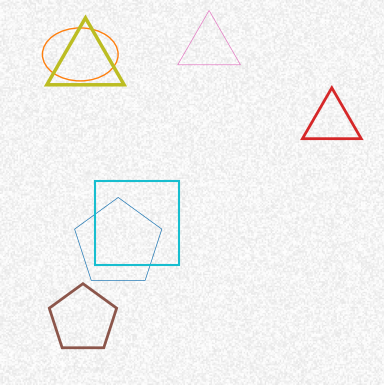[{"shape": "pentagon", "thickness": 0.5, "radius": 0.6, "center": [0.307, 0.368]}, {"shape": "oval", "thickness": 1, "radius": 0.49, "center": [0.208, 0.859]}, {"shape": "triangle", "thickness": 2, "radius": 0.44, "center": [0.862, 0.684]}, {"shape": "pentagon", "thickness": 2, "radius": 0.46, "center": [0.215, 0.171]}, {"shape": "triangle", "thickness": 0.5, "radius": 0.47, "center": [0.543, 0.879]}, {"shape": "triangle", "thickness": 2.5, "radius": 0.58, "center": [0.222, 0.838]}, {"shape": "square", "thickness": 1.5, "radius": 0.54, "center": [0.356, 0.42]}]